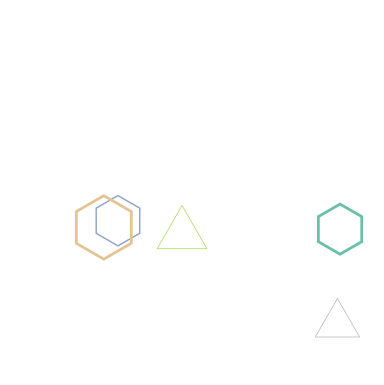[{"shape": "hexagon", "thickness": 2, "radius": 0.33, "center": [0.883, 0.405]}, {"shape": "hexagon", "thickness": 1, "radius": 0.33, "center": [0.306, 0.427]}, {"shape": "triangle", "thickness": 0.5, "radius": 0.37, "center": [0.473, 0.391]}, {"shape": "hexagon", "thickness": 2, "radius": 0.41, "center": [0.27, 0.409]}, {"shape": "triangle", "thickness": 0.5, "radius": 0.33, "center": [0.877, 0.158]}]